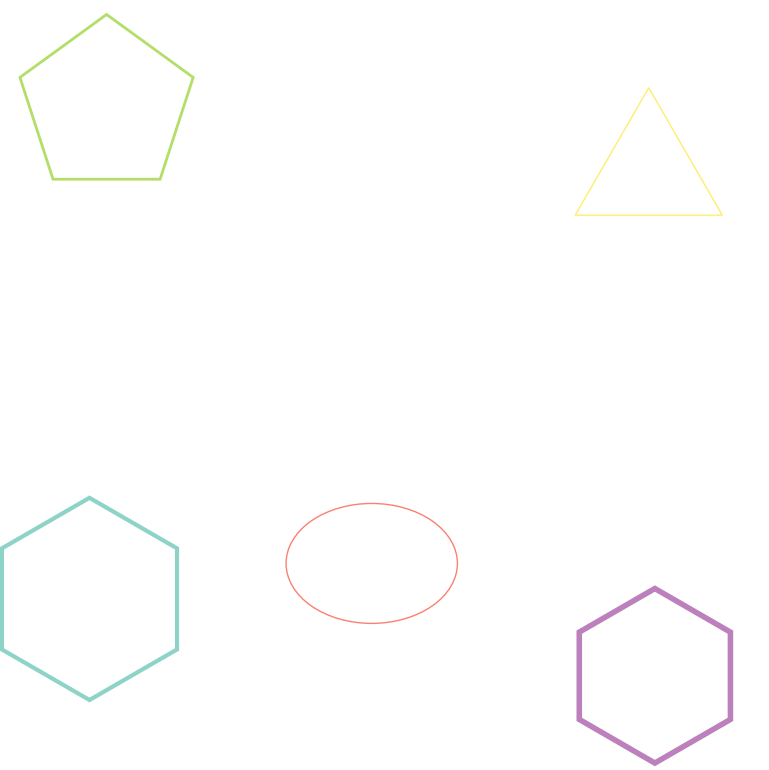[{"shape": "hexagon", "thickness": 1.5, "radius": 0.66, "center": [0.116, 0.222]}, {"shape": "oval", "thickness": 0.5, "radius": 0.56, "center": [0.483, 0.268]}, {"shape": "pentagon", "thickness": 1, "radius": 0.59, "center": [0.138, 0.863]}, {"shape": "hexagon", "thickness": 2, "radius": 0.57, "center": [0.85, 0.122]}, {"shape": "triangle", "thickness": 0.5, "radius": 0.55, "center": [0.843, 0.776]}]